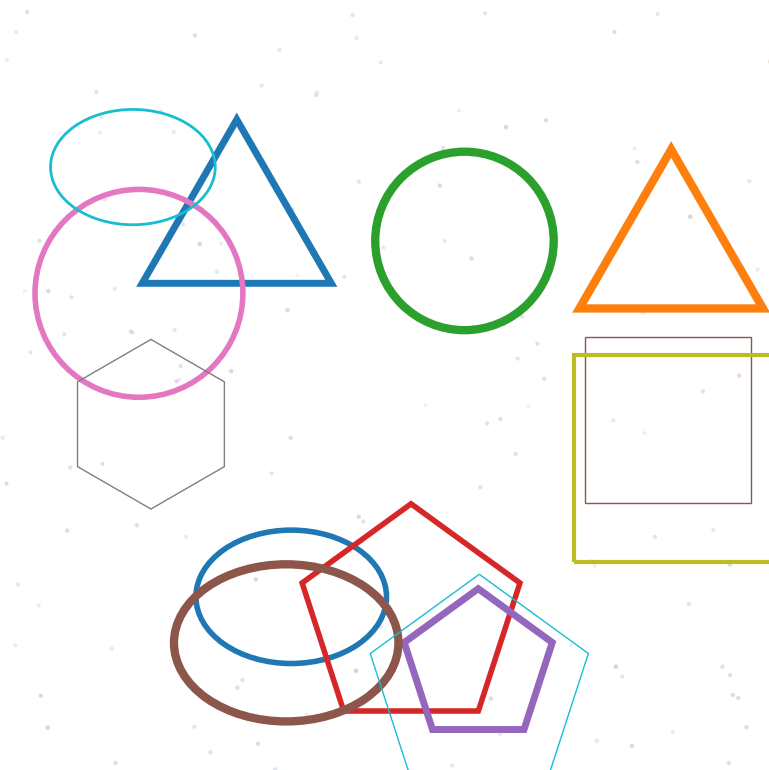[{"shape": "oval", "thickness": 2, "radius": 0.62, "center": [0.378, 0.225]}, {"shape": "triangle", "thickness": 2.5, "radius": 0.71, "center": [0.307, 0.703]}, {"shape": "triangle", "thickness": 3, "radius": 0.69, "center": [0.872, 0.668]}, {"shape": "circle", "thickness": 3, "radius": 0.58, "center": [0.603, 0.687]}, {"shape": "pentagon", "thickness": 2, "radius": 0.74, "center": [0.534, 0.197]}, {"shape": "pentagon", "thickness": 2.5, "radius": 0.51, "center": [0.621, 0.134]}, {"shape": "square", "thickness": 0.5, "radius": 0.54, "center": [0.867, 0.454]}, {"shape": "oval", "thickness": 3, "radius": 0.73, "center": [0.372, 0.165]}, {"shape": "circle", "thickness": 2, "radius": 0.67, "center": [0.18, 0.619]}, {"shape": "hexagon", "thickness": 0.5, "radius": 0.55, "center": [0.196, 0.449]}, {"shape": "square", "thickness": 1.5, "radius": 0.67, "center": [0.88, 0.405]}, {"shape": "oval", "thickness": 1, "radius": 0.53, "center": [0.173, 0.783]}, {"shape": "pentagon", "thickness": 0.5, "radius": 0.74, "center": [0.622, 0.105]}]